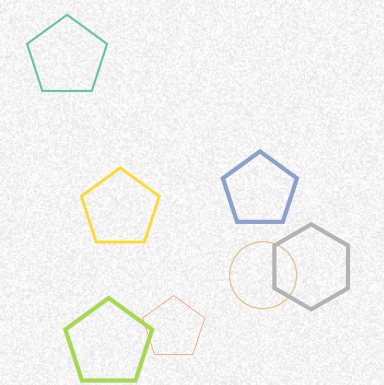[{"shape": "pentagon", "thickness": 1.5, "radius": 0.55, "center": [0.174, 0.852]}, {"shape": "pentagon", "thickness": 0.5, "radius": 0.42, "center": [0.451, 0.148]}, {"shape": "pentagon", "thickness": 3, "radius": 0.51, "center": [0.675, 0.506]}, {"shape": "pentagon", "thickness": 3, "radius": 0.59, "center": [0.282, 0.108]}, {"shape": "pentagon", "thickness": 2, "radius": 0.53, "center": [0.312, 0.457]}, {"shape": "circle", "thickness": 1, "radius": 0.44, "center": [0.683, 0.285]}, {"shape": "hexagon", "thickness": 3, "radius": 0.55, "center": [0.808, 0.307]}]